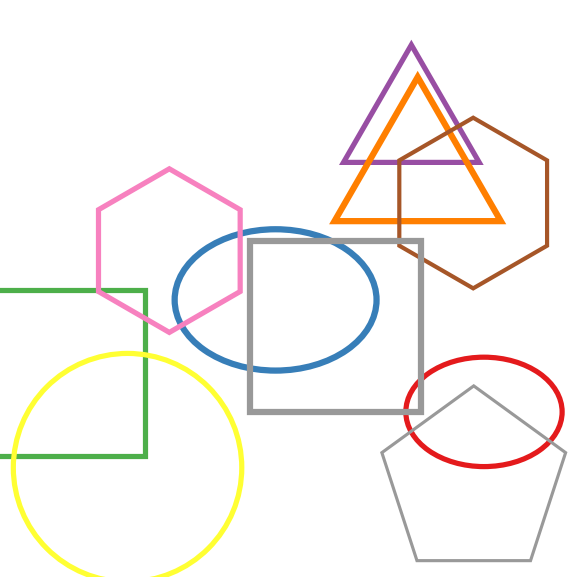[{"shape": "oval", "thickness": 2.5, "radius": 0.68, "center": [0.838, 0.286]}, {"shape": "oval", "thickness": 3, "radius": 0.87, "center": [0.477, 0.48]}, {"shape": "square", "thickness": 2.5, "radius": 0.72, "center": [0.106, 0.353]}, {"shape": "triangle", "thickness": 2.5, "radius": 0.68, "center": [0.712, 0.786]}, {"shape": "triangle", "thickness": 3, "radius": 0.83, "center": [0.723, 0.699]}, {"shape": "circle", "thickness": 2.5, "radius": 0.99, "center": [0.221, 0.189]}, {"shape": "hexagon", "thickness": 2, "radius": 0.74, "center": [0.819, 0.648]}, {"shape": "hexagon", "thickness": 2.5, "radius": 0.71, "center": [0.293, 0.565]}, {"shape": "pentagon", "thickness": 1.5, "radius": 0.84, "center": [0.82, 0.164]}, {"shape": "square", "thickness": 3, "radius": 0.74, "center": [0.581, 0.434]}]